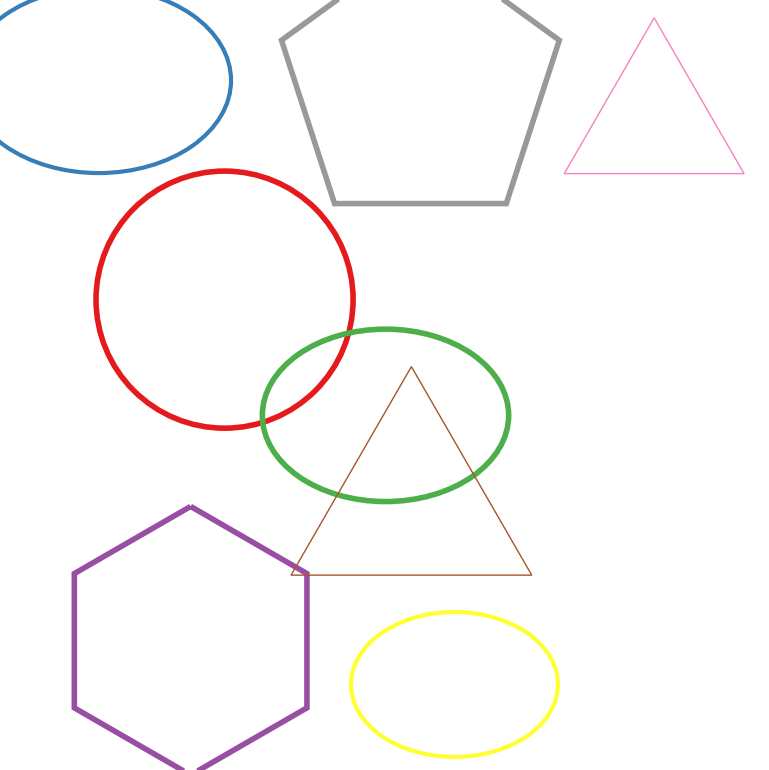[{"shape": "circle", "thickness": 2, "radius": 0.83, "center": [0.292, 0.611]}, {"shape": "oval", "thickness": 1.5, "radius": 0.86, "center": [0.128, 0.896]}, {"shape": "oval", "thickness": 2, "radius": 0.8, "center": [0.501, 0.461]}, {"shape": "hexagon", "thickness": 2, "radius": 0.87, "center": [0.248, 0.168]}, {"shape": "oval", "thickness": 1.5, "radius": 0.67, "center": [0.59, 0.111]}, {"shape": "triangle", "thickness": 0.5, "radius": 0.9, "center": [0.534, 0.343]}, {"shape": "triangle", "thickness": 0.5, "radius": 0.67, "center": [0.85, 0.842]}, {"shape": "pentagon", "thickness": 2, "radius": 0.95, "center": [0.546, 0.889]}]